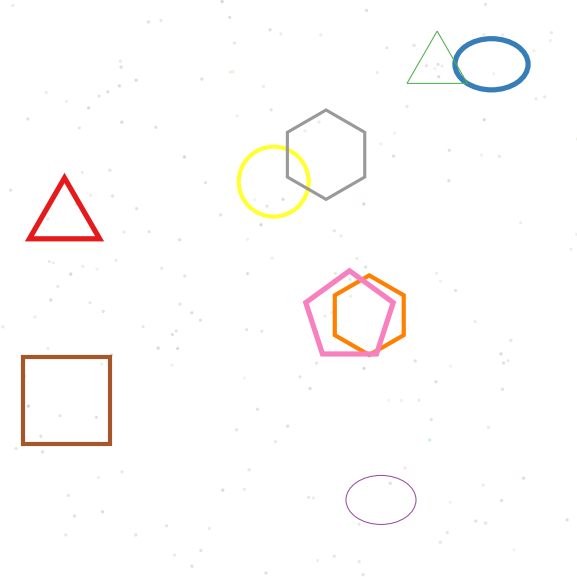[{"shape": "triangle", "thickness": 2.5, "radius": 0.35, "center": [0.112, 0.621]}, {"shape": "oval", "thickness": 2.5, "radius": 0.32, "center": [0.851, 0.888]}, {"shape": "triangle", "thickness": 0.5, "radius": 0.3, "center": [0.757, 0.885]}, {"shape": "oval", "thickness": 0.5, "radius": 0.3, "center": [0.66, 0.133]}, {"shape": "hexagon", "thickness": 2, "radius": 0.34, "center": [0.639, 0.453]}, {"shape": "circle", "thickness": 2, "radius": 0.3, "center": [0.474, 0.685]}, {"shape": "square", "thickness": 2, "radius": 0.38, "center": [0.116, 0.306]}, {"shape": "pentagon", "thickness": 2.5, "radius": 0.4, "center": [0.605, 0.451]}, {"shape": "hexagon", "thickness": 1.5, "radius": 0.39, "center": [0.565, 0.731]}]